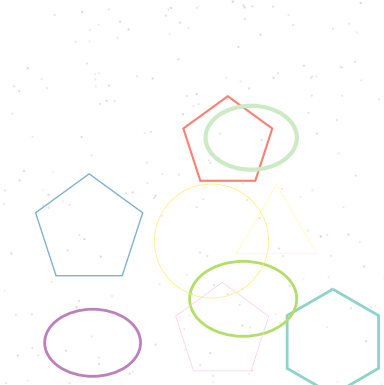[{"shape": "hexagon", "thickness": 2, "radius": 0.69, "center": [0.865, 0.112]}, {"shape": "triangle", "thickness": 0.5, "radius": 0.6, "center": [0.718, 0.401]}, {"shape": "pentagon", "thickness": 1.5, "radius": 0.61, "center": [0.592, 0.629]}, {"shape": "pentagon", "thickness": 1, "radius": 0.73, "center": [0.232, 0.402]}, {"shape": "oval", "thickness": 2, "radius": 0.7, "center": [0.632, 0.224]}, {"shape": "pentagon", "thickness": 0.5, "radius": 0.64, "center": [0.577, 0.139]}, {"shape": "oval", "thickness": 2, "radius": 0.62, "center": [0.241, 0.11]}, {"shape": "oval", "thickness": 3, "radius": 0.59, "center": [0.653, 0.642]}, {"shape": "circle", "thickness": 0.5, "radius": 0.74, "center": [0.549, 0.374]}]